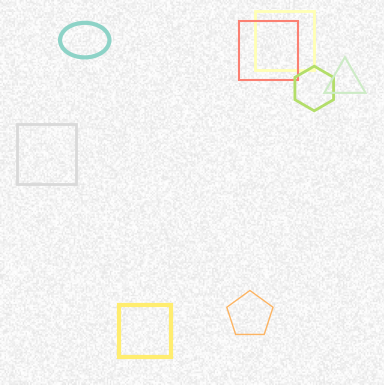[{"shape": "oval", "thickness": 3, "radius": 0.32, "center": [0.22, 0.896]}, {"shape": "square", "thickness": 2, "radius": 0.38, "center": [0.739, 0.895]}, {"shape": "square", "thickness": 1.5, "radius": 0.38, "center": [0.696, 0.868]}, {"shape": "pentagon", "thickness": 1, "radius": 0.32, "center": [0.649, 0.182]}, {"shape": "hexagon", "thickness": 2, "radius": 0.29, "center": [0.816, 0.77]}, {"shape": "square", "thickness": 2, "radius": 0.39, "center": [0.12, 0.6]}, {"shape": "triangle", "thickness": 1.5, "radius": 0.31, "center": [0.896, 0.79]}, {"shape": "square", "thickness": 3, "radius": 0.33, "center": [0.376, 0.14]}]